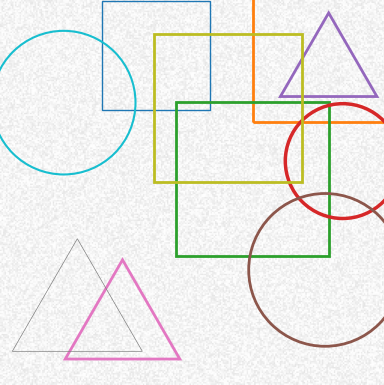[{"shape": "square", "thickness": 1, "radius": 0.7, "center": [0.406, 0.855]}, {"shape": "square", "thickness": 2, "radius": 0.86, "center": [0.829, 0.856]}, {"shape": "square", "thickness": 2, "radius": 1.0, "center": [0.656, 0.534]}, {"shape": "circle", "thickness": 2.5, "radius": 0.75, "center": [0.89, 0.582]}, {"shape": "triangle", "thickness": 2, "radius": 0.72, "center": [0.854, 0.822]}, {"shape": "circle", "thickness": 2, "radius": 0.99, "center": [0.844, 0.299]}, {"shape": "triangle", "thickness": 2, "radius": 0.86, "center": [0.318, 0.153]}, {"shape": "triangle", "thickness": 0.5, "radius": 0.97, "center": [0.201, 0.185]}, {"shape": "square", "thickness": 2, "radius": 0.96, "center": [0.593, 0.72]}, {"shape": "circle", "thickness": 1.5, "radius": 0.93, "center": [0.165, 0.733]}]